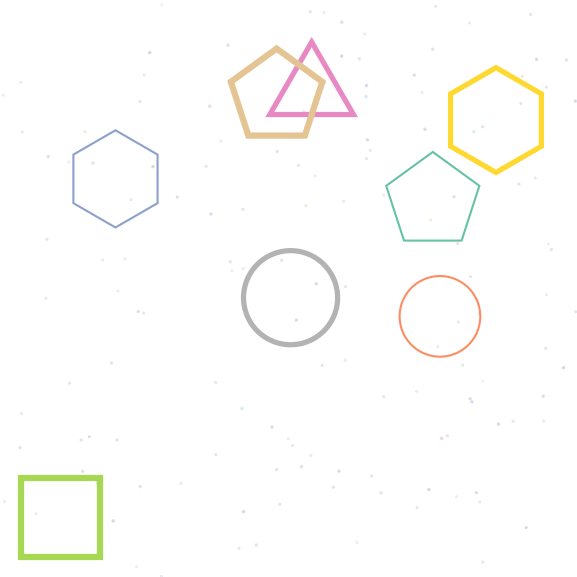[{"shape": "pentagon", "thickness": 1, "radius": 0.42, "center": [0.749, 0.651]}, {"shape": "circle", "thickness": 1, "radius": 0.35, "center": [0.762, 0.451]}, {"shape": "hexagon", "thickness": 1, "radius": 0.42, "center": [0.2, 0.689]}, {"shape": "triangle", "thickness": 2.5, "radius": 0.42, "center": [0.54, 0.843]}, {"shape": "square", "thickness": 3, "radius": 0.34, "center": [0.104, 0.103]}, {"shape": "hexagon", "thickness": 2.5, "radius": 0.45, "center": [0.859, 0.791]}, {"shape": "pentagon", "thickness": 3, "radius": 0.42, "center": [0.479, 0.832]}, {"shape": "circle", "thickness": 2.5, "radius": 0.41, "center": [0.503, 0.484]}]